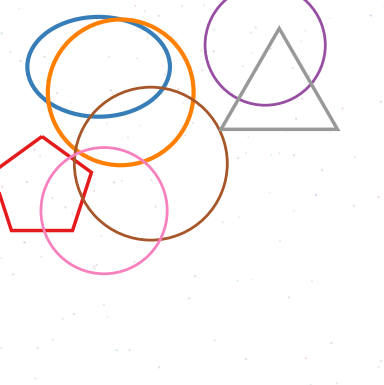[{"shape": "pentagon", "thickness": 2.5, "radius": 0.68, "center": [0.109, 0.51]}, {"shape": "oval", "thickness": 3, "radius": 0.93, "center": [0.256, 0.827]}, {"shape": "circle", "thickness": 2, "radius": 0.78, "center": [0.689, 0.883]}, {"shape": "circle", "thickness": 3, "radius": 0.95, "center": [0.314, 0.76]}, {"shape": "circle", "thickness": 2, "radius": 0.99, "center": [0.392, 0.575]}, {"shape": "circle", "thickness": 2, "radius": 0.82, "center": [0.27, 0.453]}, {"shape": "triangle", "thickness": 2.5, "radius": 0.87, "center": [0.725, 0.751]}]